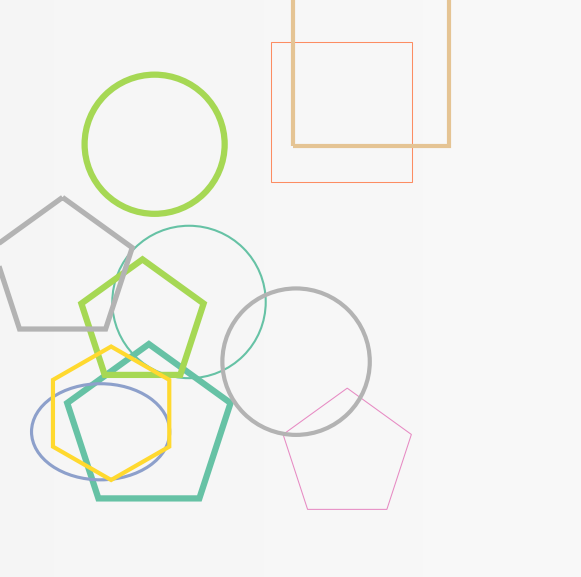[{"shape": "circle", "thickness": 1, "radius": 0.66, "center": [0.325, 0.476]}, {"shape": "pentagon", "thickness": 3, "radius": 0.74, "center": [0.256, 0.256]}, {"shape": "square", "thickness": 0.5, "radius": 0.6, "center": [0.588, 0.805]}, {"shape": "oval", "thickness": 1.5, "radius": 0.59, "center": [0.173, 0.251]}, {"shape": "pentagon", "thickness": 0.5, "radius": 0.58, "center": [0.597, 0.211]}, {"shape": "pentagon", "thickness": 3, "radius": 0.55, "center": [0.245, 0.439]}, {"shape": "circle", "thickness": 3, "radius": 0.6, "center": [0.266, 0.749]}, {"shape": "hexagon", "thickness": 2, "radius": 0.58, "center": [0.191, 0.284]}, {"shape": "square", "thickness": 2, "radius": 0.67, "center": [0.638, 0.88]}, {"shape": "circle", "thickness": 2, "radius": 0.63, "center": [0.509, 0.373]}, {"shape": "pentagon", "thickness": 2.5, "radius": 0.63, "center": [0.108, 0.531]}]